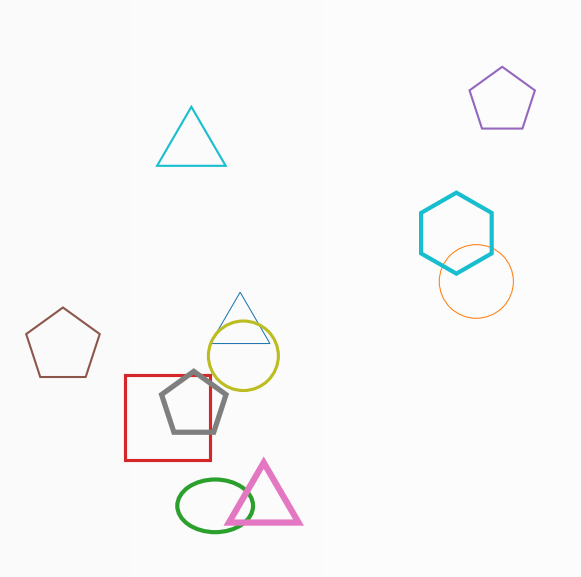[{"shape": "triangle", "thickness": 0.5, "radius": 0.3, "center": [0.413, 0.434]}, {"shape": "circle", "thickness": 0.5, "radius": 0.32, "center": [0.819, 0.512]}, {"shape": "oval", "thickness": 2, "radius": 0.33, "center": [0.37, 0.123]}, {"shape": "square", "thickness": 1.5, "radius": 0.36, "center": [0.288, 0.276]}, {"shape": "pentagon", "thickness": 1, "radius": 0.3, "center": [0.864, 0.824]}, {"shape": "pentagon", "thickness": 1, "radius": 0.33, "center": [0.108, 0.4]}, {"shape": "triangle", "thickness": 3, "radius": 0.35, "center": [0.454, 0.129]}, {"shape": "pentagon", "thickness": 2.5, "radius": 0.29, "center": [0.333, 0.298]}, {"shape": "circle", "thickness": 1.5, "radius": 0.3, "center": [0.419, 0.383]}, {"shape": "triangle", "thickness": 1, "radius": 0.34, "center": [0.329, 0.746]}, {"shape": "hexagon", "thickness": 2, "radius": 0.35, "center": [0.785, 0.595]}]